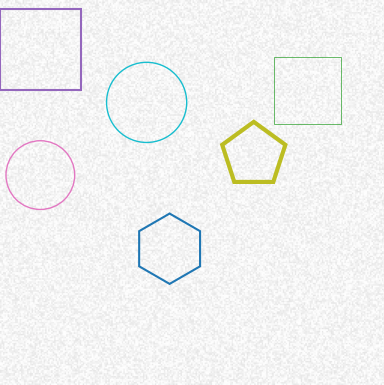[{"shape": "hexagon", "thickness": 1.5, "radius": 0.46, "center": [0.441, 0.354]}, {"shape": "square", "thickness": 0.5, "radius": 0.43, "center": [0.798, 0.765]}, {"shape": "square", "thickness": 1.5, "radius": 0.53, "center": [0.105, 0.871]}, {"shape": "circle", "thickness": 1, "radius": 0.45, "center": [0.105, 0.545]}, {"shape": "pentagon", "thickness": 3, "radius": 0.43, "center": [0.659, 0.597]}, {"shape": "circle", "thickness": 1, "radius": 0.52, "center": [0.381, 0.734]}]